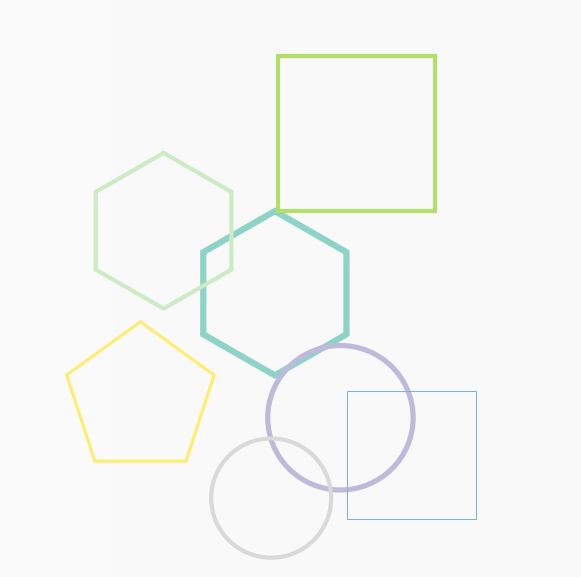[{"shape": "hexagon", "thickness": 3, "radius": 0.71, "center": [0.473, 0.491]}, {"shape": "circle", "thickness": 2.5, "radius": 0.63, "center": [0.586, 0.276]}, {"shape": "square", "thickness": 0.5, "radius": 0.55, "center": [0.708, 0.212]}, {"shape": "square", "thickness": 2, "radius": 0.67, "center": [0.614, 0.768]}, {"shape": "circle", "thickness": 2, "radius": 0.52, "center": [0.467, 0.137]}, {"shape": "hexagon", "thickness": 2, "radius": 0.67, "center": [0.281, 0.6]}, {"shape": "pentagon", "thickness": 1.5, "radius": 0.67, "center": [0.242, 0.309]}]